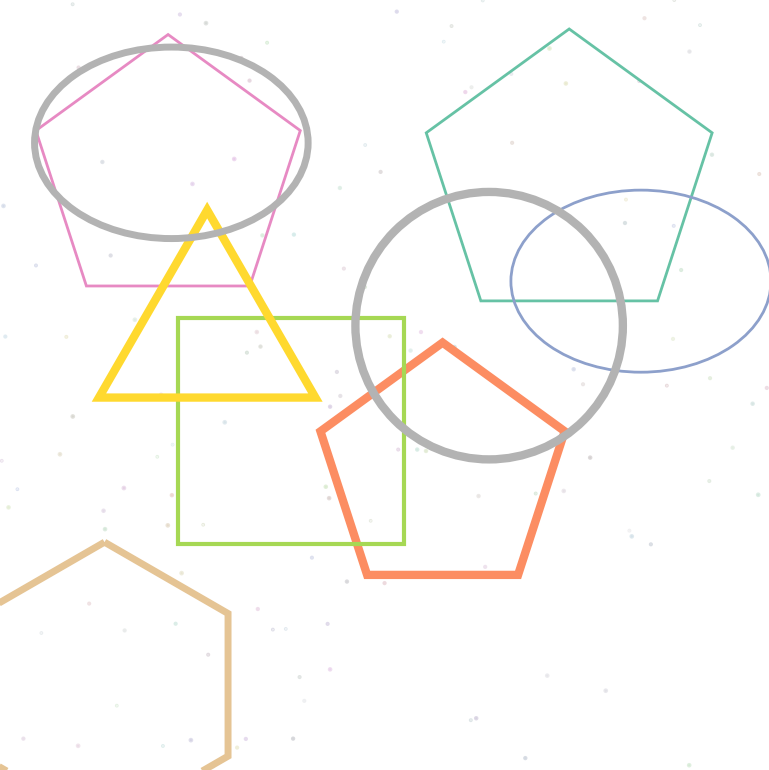[{"shape": "pentagon", "thickness": 1, "radius": 0.98, "center": [0.739, 0.767]}, {"shape": "pentagon", "thickness": 3, "radius": 0.83, "center": [0.575, 0.388]}, {"shape": "oval", "thickness": 1, "radius": 0.84, "center": [0.832, 0.635]}, {"shape": "pentagon", "thickness": 1, "radius": 0.9, "center": [0.218, 0.775]}, {"shape": "square", "thickness": 1.5, "radius": 0.74, "center": [0.378, 0.44]}, {"shape": "triangle", "thickness": 3, "radius": 0.81, "center": [0.269, 0.565]}, {"shape": "hexagon", "thickness": 2.5, "radius": 0.93, "center": [0.136, 0.111]}, {"shape": "circle", "thickness": 3, "radius": 0.87, "center": [0.635, 0.577]}, {"shape": "oval", "thickness": 2.5, "radius": 0.89, "center": [0.223, 0.815]}]